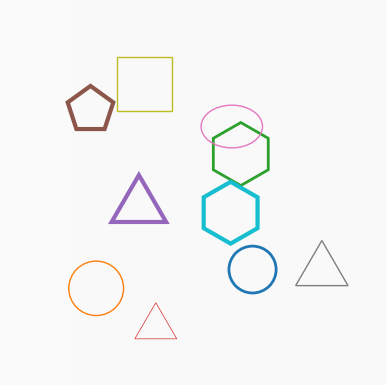[{"shape": "circle", "thickness": 2, "radius": 0.3, "center": [0.652, 0.3]}, {"shape": "circle", "thickness": 1, "radius": 0.35, "center": [0.248, 0.251]}, {"shape": "hexagon", "thickness": 2, "radius": 0.41, "center": [0.621, 0.6]}, {"shape": "triangle", "thickness": 0.5, "radius": 0.31, "center": [0.402, 0.151]}, {"shape": "triangle", "thickness": 3, "radius": 0.41, "center": [0.358, 0.464]}, {"shape": "pentagon", "thickness": 3, "radius": 0.31, "center": [0.234, 0.715]}, {"shape": "oval", "thickness": 1, "radius": 0.4, "center": [0.598, 0.671]}, {"shape": "triangle", "thickness": 1, "radius": 0.39, "center": [0.831, 0.297]}, {"shape": "square", "thickness": 1, "radius": 0.35, "center": [0.373, 0.782]}, {"shape": "hexagon", "thickness": 3, "radius": 0.4, "center": [0.595, 0.447]}]